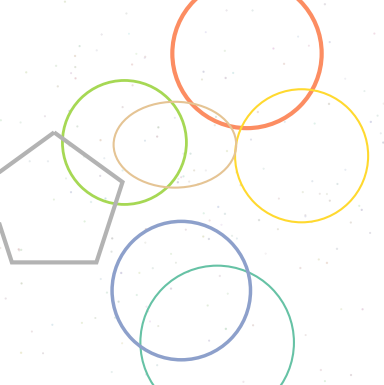[{"shape": "circle", "thickness": 1.5, "radius": 1.0, "center": [0.564, 0.111]}, {"shape": "circle", "thickness": 3, "radius": 0.97, "center": [0.642, 0.861]}, {"shape": "circle", "thickness": 2.5, "radius": 0.9, "center": [0.471, 0.245]}, {"shape": "circle", "thickness": 2, "radius": 0.8, "center": [0.323, 0.63]}, {"shape": "circle", "thickness": 1.5, "radius": 0.86, "center": [0.783, 0.595]}, {"shape": "oval", "thickness": 1.5, "radius": 0.8, "center": [0.454, 0.624]}, {"shape": "pentagon", "thickness": 3, "radius": 0.93, "center": [0.141, 0.469]}]